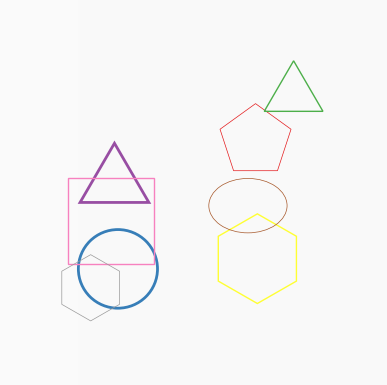[{"shape": "pentagon", "thickness": 0.5, "radius": 0.48, "center": [0.659, 0.635]}, {"shape": "circle", "thickness": 2, "radius": 0.51, "center": [0.304, 0.302]}, {"shape": "triangle", "thickness": 1, "radius": 0.44, "center": [0.758, 0.755]}, {"shape": "triangle", "thickness": 2, "radius": 0.51, "center": [0.295, 0.525]}, {"shape": "hexagon", "thickness": 1, "radius": 0.58, "center": [0.664, 0.328]}, {"shape": "oval", "thickness": 0.5, "radius": 0.5, "center": [0.64, 0.466]}, {"shape": "square", "thickness": 1, "radius": 0.56, "center": [0.287, 0.426]}, {"shape": "hexagon", "thickness": 0.5, "radius": 0.43, "center": [0.234, 0.253]}]